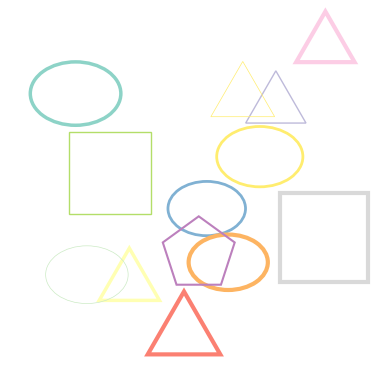[{"shape": "oval", "thickness": 2.5, "radius": 0.59, "center": [0.196, 0.757]}, {"shape": "triangle", "thickness": 2.5, "radius": 0.45, "center": [0.336, 0.265]}, {"shape": "triangle", "thickness": 1, "radius": 0.45, "center": [0.716, 0.726]}, {"shape": "triangle", "thickness": 3, "radius": 0.54, "center": [0.478, 0.134]}, {"shape": "oval", "thickness": 2, "radius": 0.5, "center": [0.537, 0.458]}, {"shape": "oval", "thickness": 3, "radius": 0.51, "center": [0.593, 0.319]}, {"shape": "square", "thickness": 1, "radius": 0.53, "center": [0.286, 0.551]}, {"shape": "triangle", "thickness": 3, "radius": 0.44, "center": [0.845, 0.882]}, {"shape": "square", "thickness": 3, "radius": 0.58, "center": [0.842, 0.383]}, {"shape": "pentagon", "thickness": 1.5, "radius": 0.49, "center": [0.516, 0.34]}, {"shape": "oval", "thickness": 0.5, "radius": 0.54, "center": [0.226, 0.287]}, {"shape": "oval", "thickness": 2, "radius": 0.56, "center": [0.675, 0.593]}, {"shape": "triangle", "thickness": 0.5, "radius": 0.48, "center": [0.631, 0.745]}]